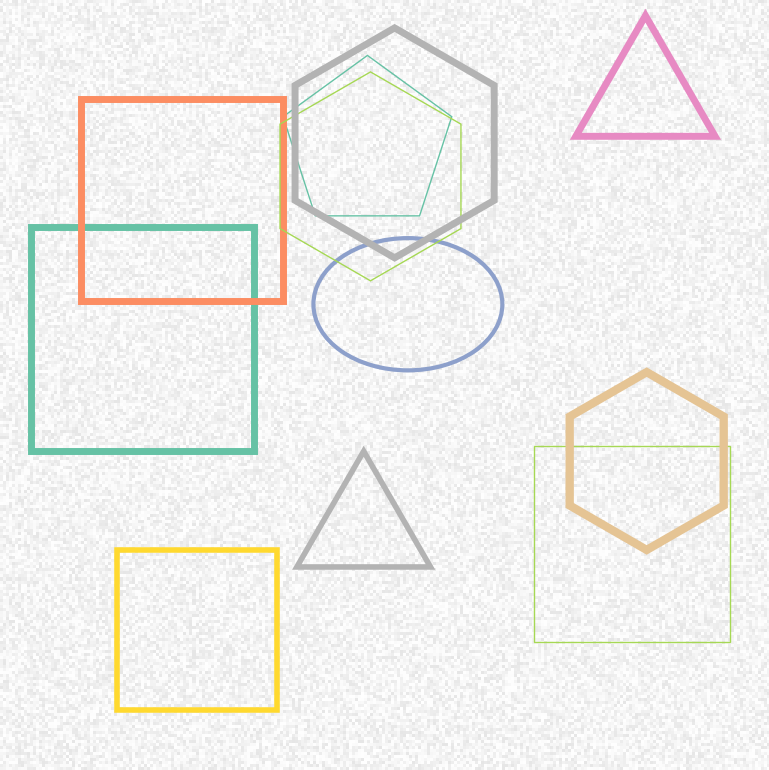[{"shape": "pentagon", "thickness": 0.5, "radius": 0.58, "center": [0.477, 0.813]}, {"shape": "square", "thickness": 2.5, "radius": 0.72, "center": [0.185, 0.56]}, {"shape": "square", "thickness": 2.5, "radius": 0.65, "center": [0.237, 0.74]}, {"shape": "oval", "thickness": 1.5, "radius": 0.61, "center": [0.53, 0.605]}, {"shape": "triangle", "thickness": 2.5, "radius": 0.52, "center": [0.838, 0.875]}, {"shape": "square", "thickness": 0.5, "radius": 0.64, "center": [0.821, 0.293]}, {"shape": "hexagon", "thickness": 0.5, "radius": 0.68, "center": [0.481, 0.771]}, {"shape": "square", "thickness": 2, "radius": 0.52, "center": [0.256, 0.182]}, {"shape": "hexagon", "thickness": 3, "radius": 0.58, "center": [0.84, 0.401]}, {"shape": "triangle", "thickness": 2, "radius": 0.5, "center": [0.472, 0.314]}, {"shape": "hexagon", "thickness": 2.5, "radius": 0.75, "center": [0.513, 0.814]}]